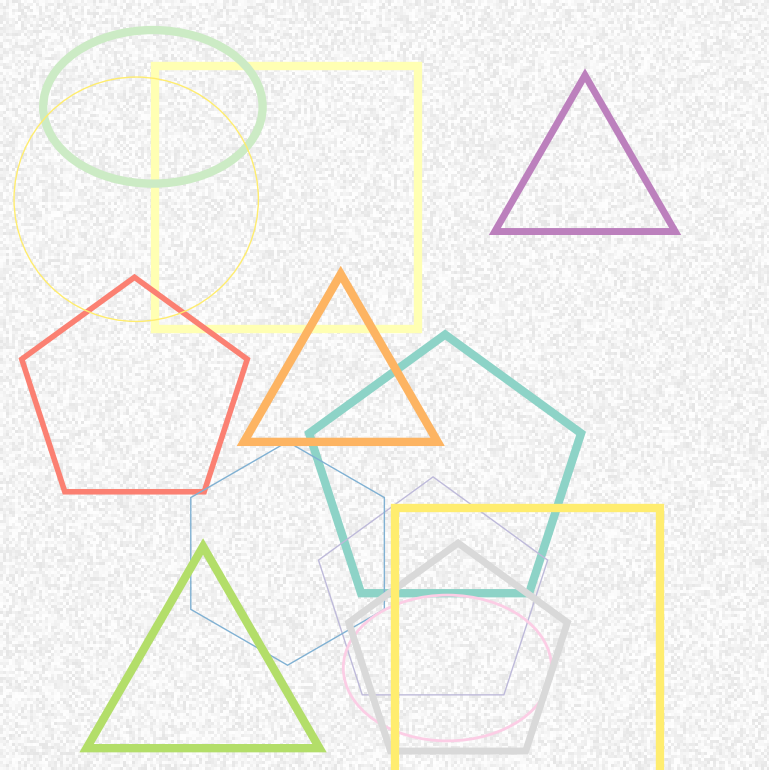[{"shape": "pentagon", "thickness": 3, "radius": 0.93, "center": [0.578, 0.38]}, {"shape": "square", "thickness": 3, "radius": 0.86, "center": [0.372, 0.744]}, {"shape": "pentagon", "thickness": 0.5, "radius": 0.78, "center": [0.562, 0.224]}, {"shape": "pentagon", "thickness": 2, "radius": 0.77, "center": [0.175, 0.486]}, {"shape": "hexagon", "thickness": 0.5, "radius": 0.73, "center": [0.373, 0.281]}, {"shape": "triangle", "thickness": 3, "radius": 0.73, "center": [0.443, 0.499]}, {"shape": "triangle", "thickness": 3, "radius": 0.87, "center": [0.264, 0.116]}, {"shape": "oval", "thickness": 1, "radius": 0.68, "center": [0.581, 0.132]}, {"shape": "pentagon", "thickness": 2.5, "radius": 0.75, "center": [0.595, 0.145]}, {"shape": "triangle", "thickness": 2.5, "radius": 0.68, "center": [0.76, 0.767]}, {"shape": "oval", "thickness": 3, "radius": 0.71, "center": [0.199, 0.861]}, {"shape": "circle", "thickness": 0.5, "radius": 0.79, "center": [0.177, 0.741]}, {"shape": "square", "thickness": 3, "radius": 0.86, "center": [0.685, 0.168]}]